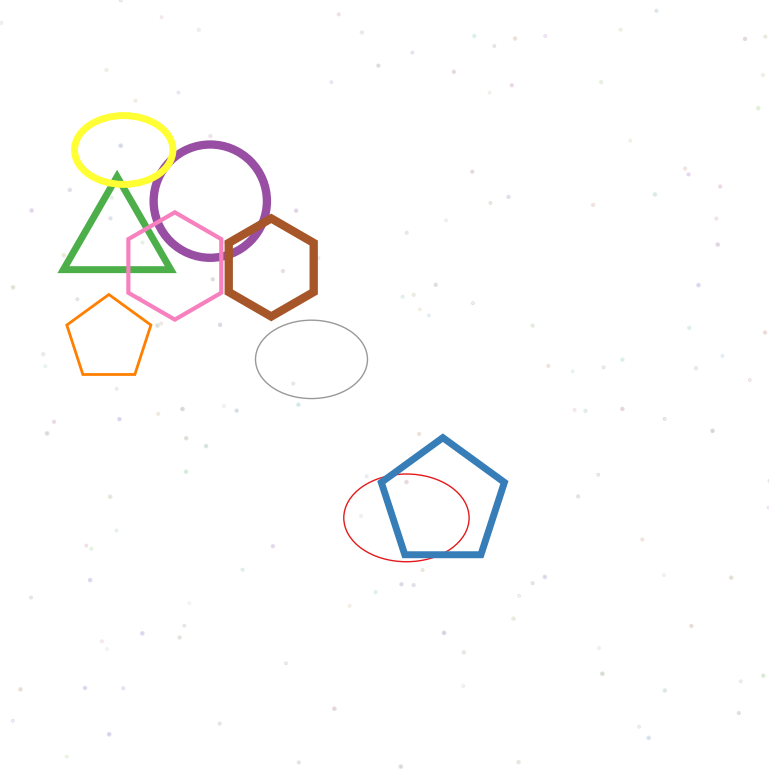[{"shape": "oval", "thickness": 0.5, "radius": 0.41, "center": [0.528, 0.327]}, {"shape": "pentagon", "thickness": 2.5, "radius": 0.42, "center": [0.575, 0.348]}, {"shape": "triangle", "thickness": 2.5, "radius": 0.4, "center": [0.152, 0.69]}, {"shape": "circle", "thickness": 3, "radius": 0.37, "center": [0.273, 0.739]}, {"shape": "pentagon", "thickness": 1, "radius": 0.29, "center": [0.141, 0.56]}, {"shape": "oval", "thickness": 2.5, "radius": 0.32, "center": [0.161, 0.805]}, {"shape": "hexagon", "thickness": 3, "radius": 0.32, "center": [0.352, 0.653]}, {"shape": "hexagon", "thickness": 1.5, "radius": 0.35, "center": [0.227, 0.655]}, {"shape": "oval", "thickness": 0.5, "radius": 0.36, "center": [0.405, 0.533]}]